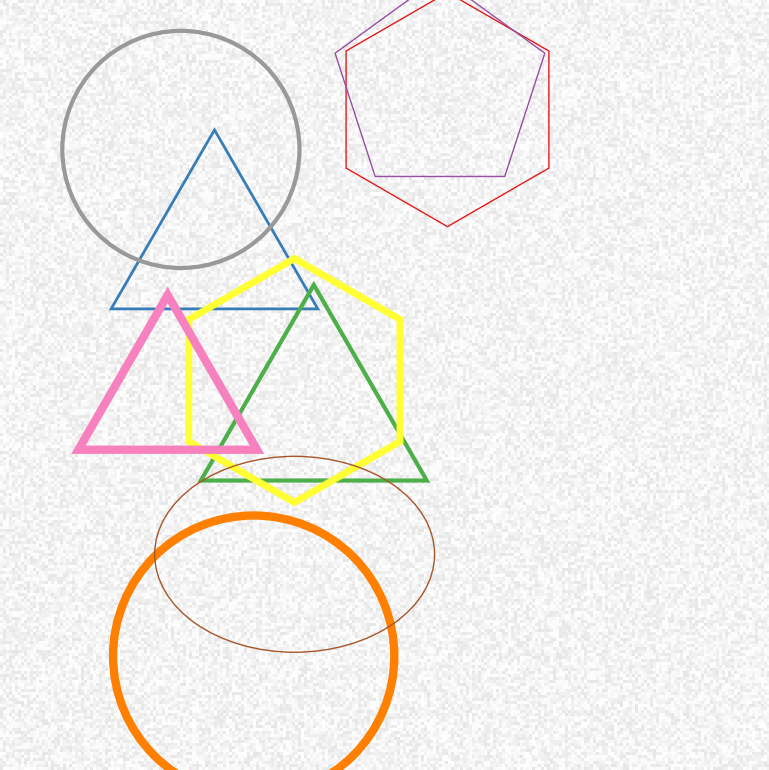[{"shape": "hexagon", "thickness": 0.5, "radius": 0.76, "center": [0.581, 0.858]}, {"shape": "triangle", "thickness": 1, "radius": 0.77, "center": [0.279, 0.676]}, {"shape": "triangle", "thickness": 1.5, "radius": 0.85, "center": [0.408, 0.461]}, {"shape": "pentagon", "thickness": 0.5, "radius": 0.72, "center": [0.571, 0.887]}, {"shape": "circle", "thickness": 3, "radius": 0.91, "center": [0.329, 0.148]}, {"shape": "hexagon", "thickness": 2.5, "radius": 0.79, "center": [0.382, 0.506]}, {"shape": "oval", "thickness": 0.5, "radius": 0.91, "center": [0.383, 0.28]}, {"shape": "triangle", "thickness": 3, "radius": 0.67, "center": [0.218, 0.483]}, {"shape": "circle", "thickness": 1.5, "radius": 0.77, "center": [0.235, 0.806]}]